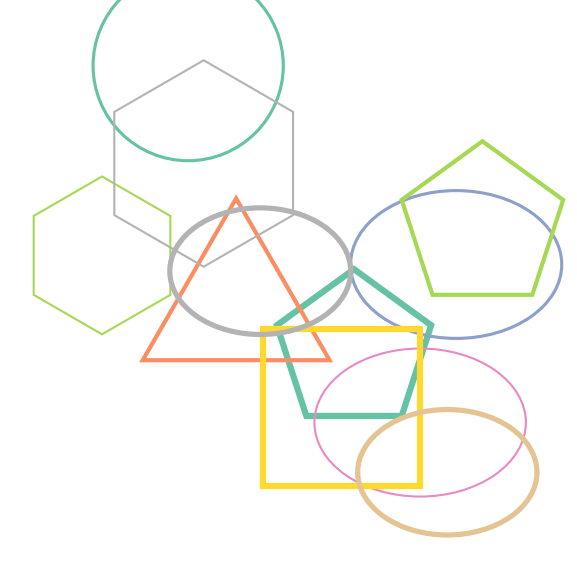[{"shape": "pentagon", "thickness": 3, "radius": 0.7, "center": [0.613, 0.393]}, {"shape": "circle", "thickness": 1.5, "radius": 0.82, "center": [0.326, 0.885]}, {"shape": "triangle", "thickness": 2, "radius": 0.93, "center": [0.409, 0.469]}, {"shape": "oval", "thickness": 1.5, "radius": 0.91, "center": [0.79, 0.541]}, {"shape": "oval", "thickness": 1, "radius": 0.92, "center": [0.728, 0.267]}, {"shape": "pentagon", "thickness": 2, "radius": 0.74, "center": [0.835, 0.608]}, {"shape": "hexagon", "thickness": 1, "radius": 0.68, "center": [0.177, 0.557]}, {"shape": "square", "thickness": 3, "radius": 0.68, "center": [0.592, 0.293]}, {"shape": "oval", "thickness": 2.5, "radius": 0.78, "center": [0.775, 0.181]}, {"shape": "oval", "thickness": 2.5, "radius": 0.78, "center": [0.451, 0.53]}, {"shape": "hexagon", "thickness": 1, "radius": 0.89, "center": [0.353, 0.716]}]